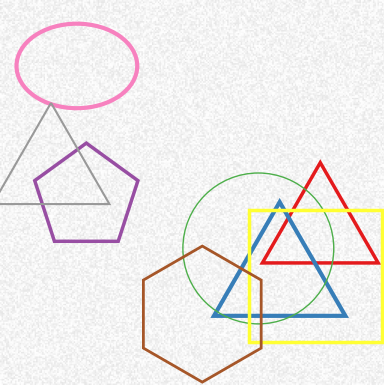[{"shape": "triangle", "thickness": 2.5, "radius": 0.87, "center": [0.832, 0.404]}, {"shape": "triangle", "thickness": 3, "radius": 0.99, "center": [0.726, 0.278]}, {"shape": "circle", "thickness": 1, "radius": 0.98, "center": [0.671, 0.355]}, {"shape": "pentagon", "thickness": 2.5, "radius": 0.7, "center": [0.224, 0.487]}, {"shape": "square", "thickness": 2.5, "radius": 0.86, "center": [0.819, 0.284]}, {"shape": "hexagon", "thickness": 2, "radius": 0.88, "center": [0.525, 0.184]}, {"shape": "oval", "thickness": 3, "radius": 0.78, "center": [0.2, 0.829]}, {"shape": "triangle", "thickness": 1.5, "radius": 0.88, "center": [0.132, 0.558]}]